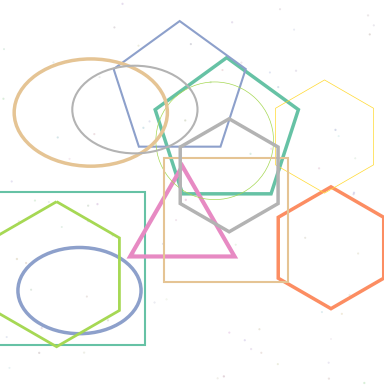[{"shape": "square", "thickness": 1.5, "radius": 1.0, "center": [0.178, 0.303]}, {"shape": "pentagon", "thickness": 2.5, "radius": 0.98, "center": [0.589, 0.655]}, {"shape": "hexagon", "thickness": 2.5, "radius": 0.79, "center": [0.86, 0.356]}, {"shape": "oval", "thickness": 2.5, "radius": 0.8, "center": [0.206, 0.245]}, {"shape": "pentagon", "thickness": 1.5, "radius": 0.9, "center": [0.467, 0.765]}, {"shape": "triangle", "thickness": 3, "radius": 0.78, "center": [0.474, 0.412]}, {"shape": "circle", "thickness": 0.5, "radius": 0.76, "center": [0.558, 0.634]}, {"shape": "hexagon", "thickness": 2, "radius": 0.94, "center": [0.147, 0.288]}, {"shape": "hexagon", "thickness": 0.5, "radius": 0.73, "center": [0.843, 0.645]}, {"shape": "oval", "thickness": 2.5, "radius": 0.99, "center": [0.236, 0.708]}, {"shape": "square", "thickness": 1.5, "radius": 0.81, "center": [0.586, 0.428]}, {"shape": "hexagon", "thickness": 2.5, "radius": 0.73, "center": [0.595, 0.545]}, {"shape": "oval", "thickness": 1.5, "radius": 0.81, "center": [0.35, 0.715]}]